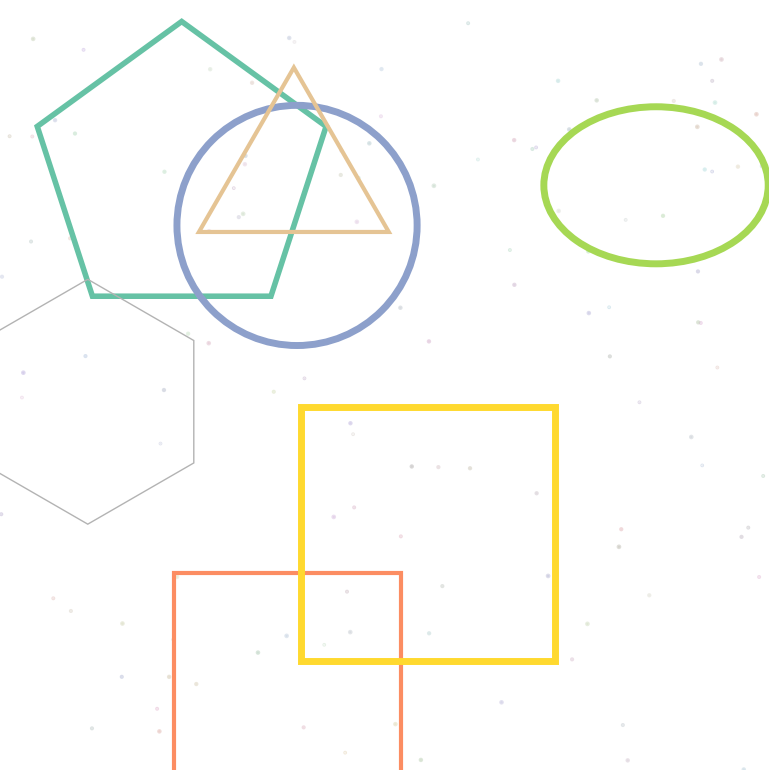[{"shape": "pentagon", "thickness": 2, "radius": 0.99, "center": [0.236, 0.775]}, {"shape": "square", "thickness": 1.5, "radius": 0.74, "center": [0.373, 0.108]}, {"shape": "circle", "thickness": 2.5, "radius": 0.78, "center": [0.386, 0.707]}, {"shape": "oval", "thickness": 2.5, "radius": 0.73, "center": [0.852, 0.759]}, {"shape": "square", "thickness": 2.5, "radius": 0.82, "center": [0.556, 0.306]}, {"shape": "triangle", "thickness": 1.5, "radius": 0.71, "center": [0.382, 0.77]}, {"shape": "hexagon", "thickness": 0.5, "radius": 0.79, "center": [0.114, 0.478]}]